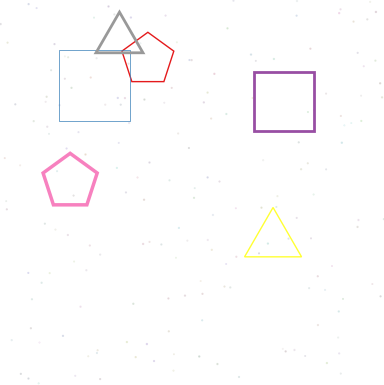[{"shape": "pentagon", "thickness": 1, "radius": 0.35, "center": [0.384, 0.845]}, {"shape": "square", "thickness": 0.5, "radius": 0.46, "center": [0.245, 0.779]}, {"shape": "square", "thickness": 2, "radius": 0.39, "center": [0.737, 0.736]}, {"shape": "triangle", "thickness": 1, "radius": 0.43, "center": [0.709, 0.376]}, {"shape": "pentagon", "thickness": 2.5, "radius": 0.37, "center": [0.182, 0.528]}, {"shape": "triangle", "thickness": 2, "radius": 0.35, "center": [0.31, 0.898]}]